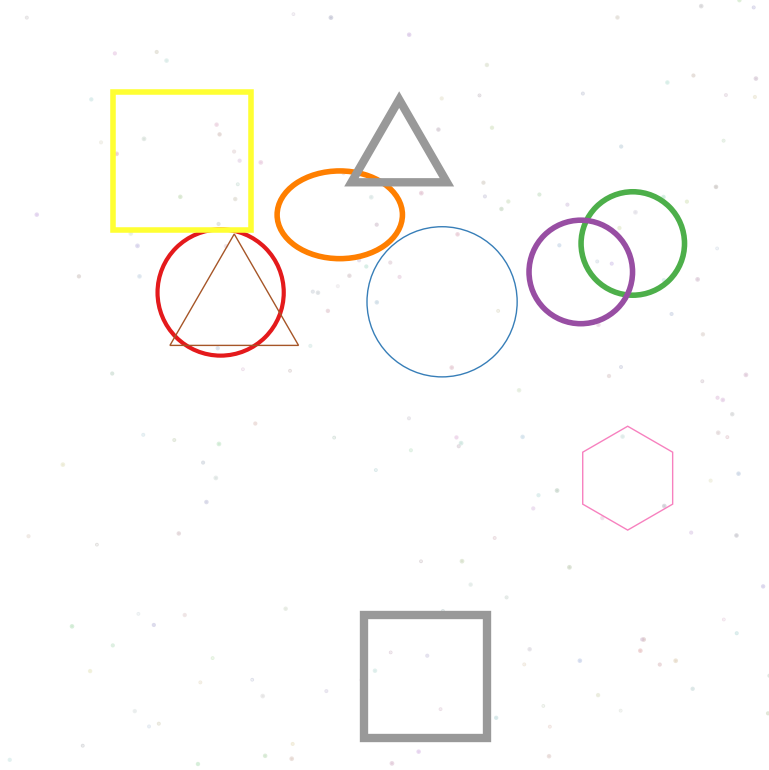[{"shape": "circle", "thickness": 1.5, "radius": 0.41, "center": [0.287, 0.62]}, {"shape": "circle", "thickness": 0.5, "radius": 0.49, "center": [0.574, 0.608]}, {"shape": "circle", "thickness": 2, "radius": 0.34, "center": [0.822, 0.684]}, {"shape": "circle", "thickness": 2, "radius": 0.34, "center": [0.754, 0.647]}, {"shape": "oval", "thickness": 2, "radius": 0.41, "center": [0.441, 0.721]}, {"shape": "square", "thickness": 2, "radius": 0.45, "center": [0.237, 0.791]}, {"shape": "triangle", "thickness": 0.5, "radius": 0.48, "center": [0.304, 0.6]}, {"shape": "hexagon", "thickness": 0.5, "radius": 0.34, "center": [0.815, 0.379]}, {"shape": "square", "thickness": 3, "radius": 0.4, "center": [0.552, 0.122]}, {"shape": "triangle", "thickness": 3, "radius": 0.36, "center": [0.518, 0.799]}]